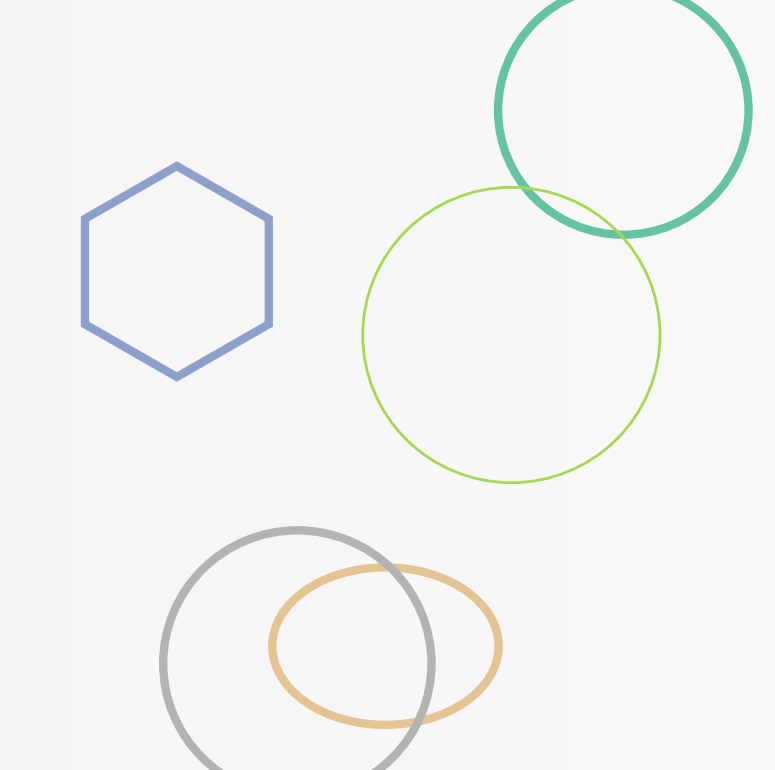[{"shape": "circle", "thickness": 3, "radius": 0.81, "center": [0.804, 0.857]}, {"shape": "hexagon", "thickness": 3, "radius": 0.68, "center": [0.228, 0.647]}, {"shape": "circle", "thickness": 1, "radius": 0.96, "center": [0.66, 0.565]}, {"shape": "oval", "thickness": 3, "radius": 0.73, "center": [0.497, 0.161]}, {"shape": "circle", "thickness": 3, "radius": 0.87, "center": [0.384, 0.138]}]